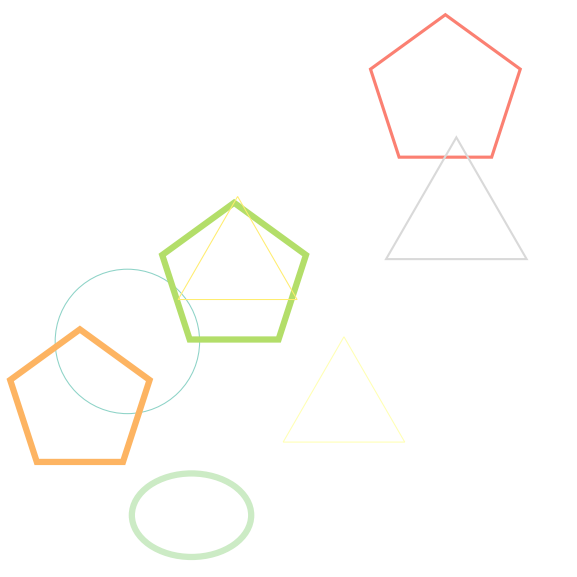[{"shape": "circle", "thickness": 0.5, "radius": 0.63, "center": [0.221, 0.408]}, {"shape": "triangle", "thickness": 0.5, "radius": 0.61, "center": [0.596, 0.294]}, {"shape": "pentagon", "thickness": 1.5, "radius": 0.68, "center": [0.771, 0.837]}, {"shape": "pentagon", "thickness": 3, "radius": 0.63, "center": [0.138, 0.302]}, {"shape": "pentagon", "thickness": 3, "radius": 0.65, "center": [0.405, 0.517]}, {"shape": "triangle", "thickness": 1, "radius": 0.7, "center": [0.79, 0.621]}, {"shape": "oval", "thickness": 3, "radius": 0.52, "center": [0.332, 0.107]}, {"shape": "triangle", "thickness": 0.5, "radius": 0.59, "center": [0.411, 0.54]}]